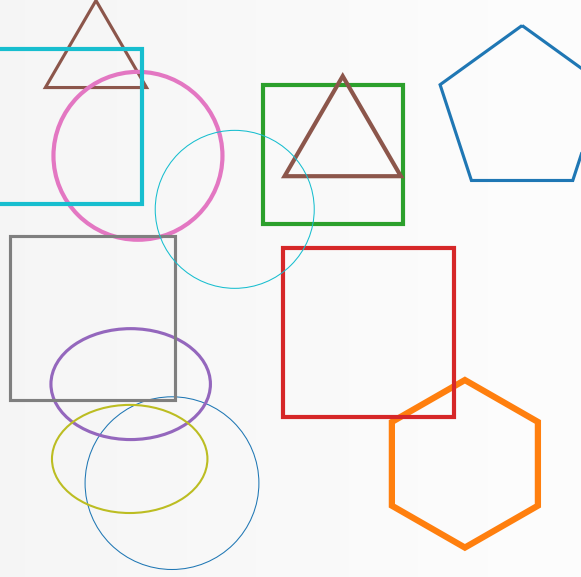[{"shape": "circle", "thickness": 0.5, "radius": 0.75, "center": [0.296, 0.163]}, {"shape": "pentagon", "thickness": 1.5, "radius": 0.74, "center": [0.898, 0.807]}, {"shape": "hexagon", "thickness": 3, "radius": 0.73, "center": [0.8, 0.196]}, {"shape": "square", "thickness": 2, "radius": 0.6, "center": [0.573, 0.732]}, {"shape": "square", "thickness": 2, "radius": 0.73, "center": [0.634, 0.423]}, {"shape": "oval", "thickness": 1.5, "radius": 0.69, "center": [0.225, 0.334]}, {"shape": "triangle", "thickness": 2, "radius": 0.58, "center": [0.59, 0.752]}, {"shape": "triangle", "thickness": 1.5, "radius": 0.5, "center": [0.165, 0.898]}, {"shape": "circle", "thickness": 2, "radius": 0.73, "center": [0.237, 0.729]}, {"shape": "square", "thickness": 1.5, "radius": 0.71, "center": [0.159, 0.448]}, {"shape": "oval", "thickness": 1, "radius": 0.67, "center": [0.223, 0.204]}, {"shape": "circle", "thickness": 0.5, "radius": 0.68, "center": [0.404, 0.637]}, {"shape": "square", "thickness": 2, "radius": 0.67, "center": [0.109, 0.78]}]